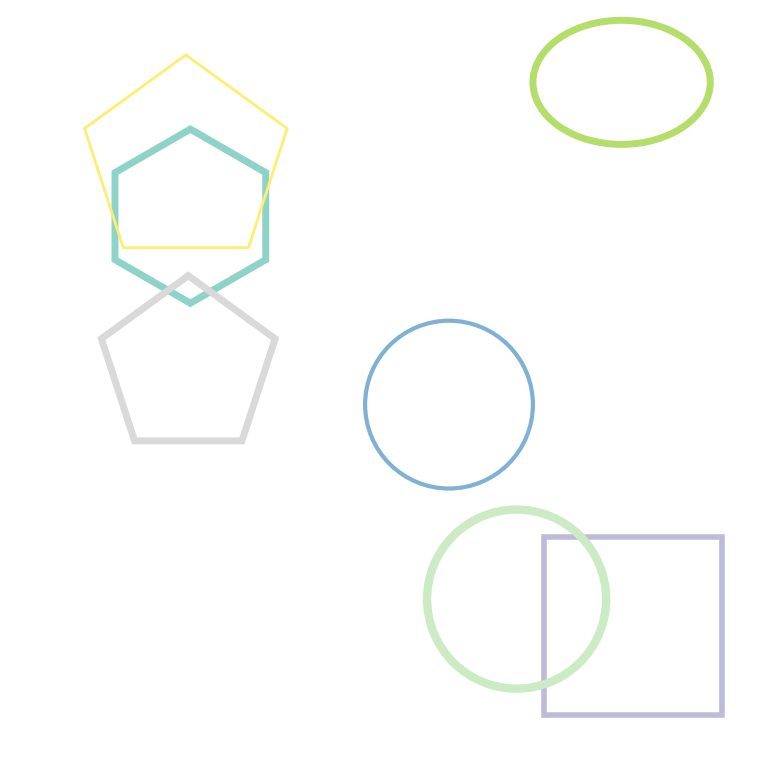[{"shape": "hexagon", "thickness": 2.5, "radius": 0.57, "center": [0.247, 0.719]}, {"shape": "square", "thickness": 2, "radius": 0.58, "center": [0.823, 0.187]}, {"shape": "circle", "thickness": 1.5, "radius": 0.54, "center": [0.583, 0.475]}, {"shape": "oval", "thickness": 2.5, "radius": 0.58, "center": [0.807, 0.893]}, {"shape": "pentagon", "thickness": 2.5, "radius": 0.59, "center": [0.244, 0.523]}, {"shape": "circle", "thickness": 3, "radius": 0.58, "center": [0.671, 0.222]}, {"shape": "pentagon", "thickness": 1, "radius": 0.69, "center": [0.241, 0.79]}]